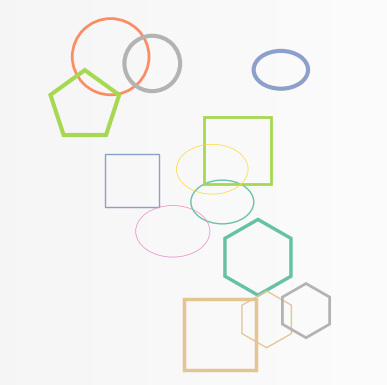[{"shape": "oval", "thickness": 1, "radius": 0.41, "center": [0.574, 0.475]}, {"shape": "hexagon", "thickness": 2.5, "radius": 0.49, "center": [0.666, 0.332]}, {"shape": "circle", "thickness": 2, "radius": 0.5, "center": [0.285, 0.853]}, {"shape": "oval", "thickness": 3, "radius": 0.35, "center": [0.725, 0.819]}, {"shape": "square", "thickness": 1, "radius": 0.35, "center": [0.34, 0.531]}, {"shape": "oval", "thickness": 0.5, "radius": 0.48, "center": [0.446, 0.399]}, {"shape": "pentagon", "thickness": 3, "radius": 0.47, "center": [0.219, 0.725]}, {"shape": "square", "thickness": 2, "radius": 0.44, "center": [0.613, 0.608]}, {"shape": "oval", "thickness": 0.5, "radius": 0.46, "center": [0.548, 0.561]}, {"shape": "hexagon", "thickness": 1, "radius": 0.37, "center": [0.688, 0.17]}, {"shape": "square", "thickness": 2.5, "radius": 0.46, "center": [0.569, 0.131]}, {"shape": "circle", "thickness": 3, "radius": 0.36, "center": [0.393, 0.835]}, {"shape": "hexagon", "thickness": 2, "radius": 0.35, "center": [0.79, 0.193]}]